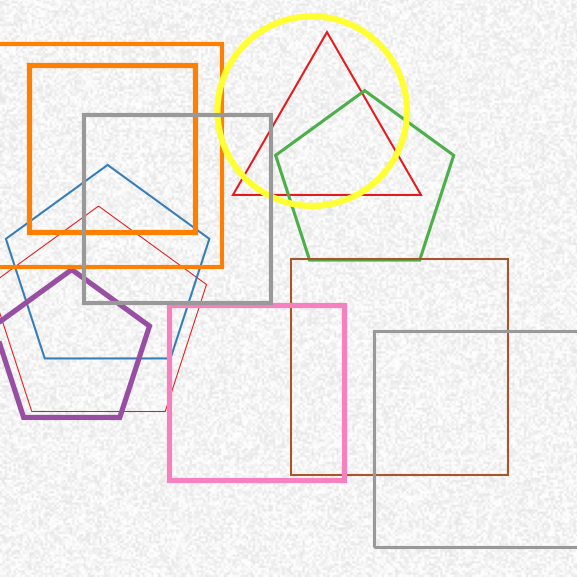[{"shape": "triangle", "thickness": 1, "radius": 0.94, "center": [0.566, 0.756]}, {"shape": "pentagon", "thickness": 0.5, "radius": 0.98, "center": [0.171, 0.446]}, {"shape": "pentagon", "thickness": 1, "radius": 0.93, "center": [0.186, 0.528]}, {"shape": "pentagon", "thickness": 1.5, "radius": 0.81, "center": [0.631, 0.68]}, {"shape": "pentagon", "thickness": 2.5, "radius": 0.71, "center": [0.124, 0.391]}, {"shape": "square", "thickness": 2, "radius": 0.97, "center": [0.191, 0.73]}, {"shape": "square", "thickness": 2.5, "radius": 0.72, "center": [0.194, 0.742]}, {"shape": "circle", "thickness": 3, "radius": 0.82, "center": [0.541, 0.807]}, {"shape": "square", "thickness": 1, "radius": 0.94, "center": [0.692, 0.364]}, {"shape": "square", "thickness": 2.5, "radius": 0.76, "center": [0.444, 0.32]}, {"shape": "square", "thickness": 2, "radius": 0.81, "center": [0.307, 0.637]}, {"shape": "square", "thickness": 1.5, "radius": 0.93, "center": [0.834, 0.239]}]